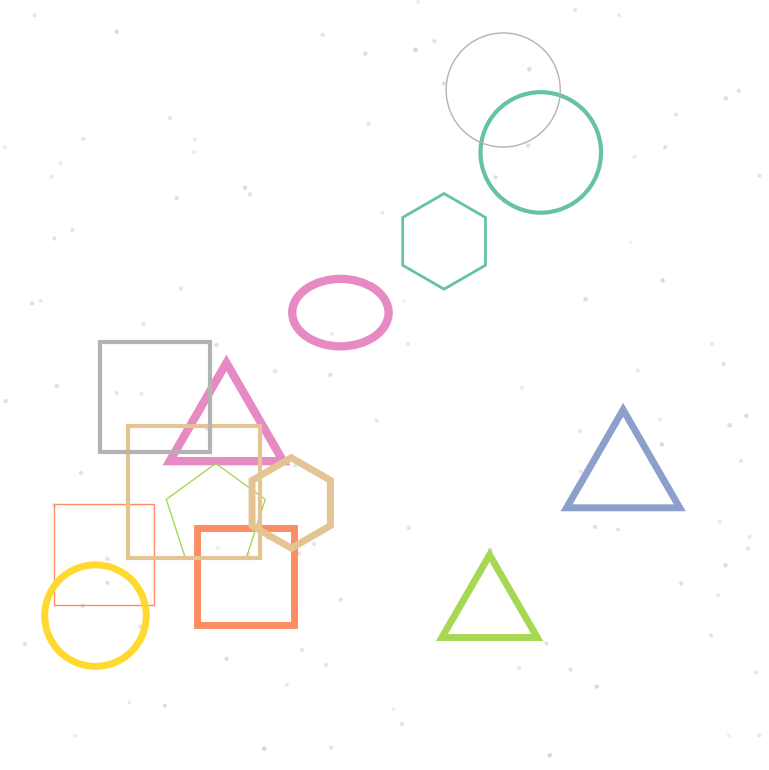[{"shape": "circle", "thickness": 1.5, "radius": 0.39, "center": [0.702, 0.802]}, {"shape": "hexagon", "thickness": 1, "radius": 0.31, "center": [0.577, 0.687]}, {"shape": "square", "thickness": 0.5, "radius": 0.33, "center": [0.135, 0.28]}, {"shape": "square", "thickness": 2.5, "radius": 0.31, "center": [0.319, 0.251]}, {"shape": "triangle", "thickness": 2.5, "radius": 0.42, "center": [0.809, 0.383]}, {"shape": "triangle", "thickness": 3, "radius": 0.43, "center": [0.294, 0.444]}, {"shape": "oval", "thickness": 3, "radius": 0.31, "center": [0.442, 0.594]}, {"shape": "pentagon", "thickness": 0.5, "radius": 0.34, "center": [0.28, 0.331]}, {"shape": "triangle", "thickness": 2.5, "radius": 0.36, "center": [0.636, 0.208]}, {"shape": "circle", "thickness": 2.5, "radius": 0.33, "center": [0.124, 0.2]}, {"shape": "square", "thickness": 1.5, "radius": 0.43, "center": [0.252, 0.361]}, {"shape": "hexagon", "thickness": 2.5, "radius": 0.29, "center": [0.378, 0.347]}, {"shape": "circle", "thickness": 0.5, "radius": 0.37, "center": [0.654, 0.883]}, {"shape": "square", "thickness": 1.5, "radius": 0.36, "center": [0.201, 0.485]}]